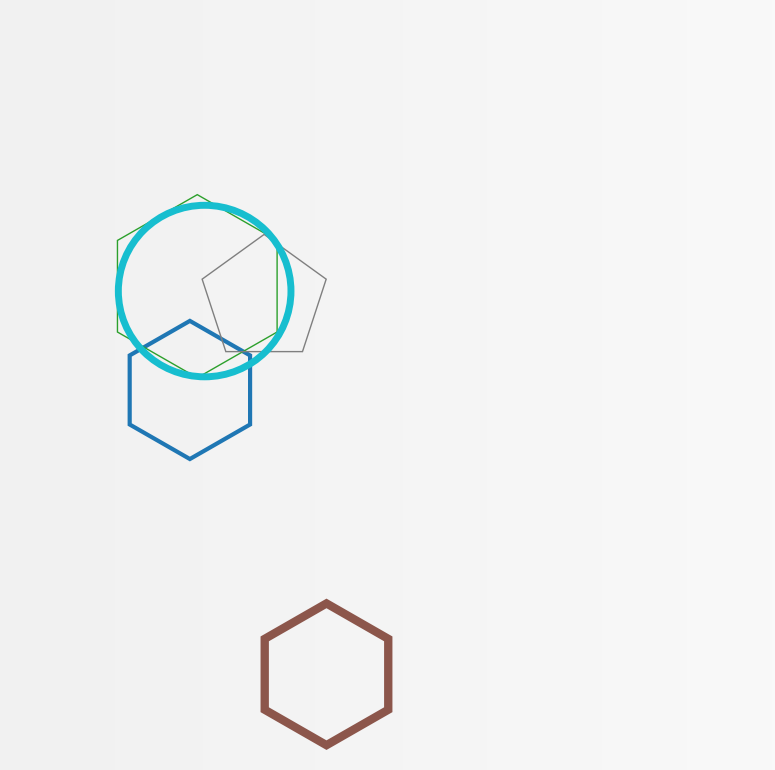[{"shape": "hexagon", "thickness": 1.5, "radius": 0.45, "center": [0.245, 0.494]}, {"shape": "hexagon", "thickness": 0.5, "radius": 0.59, "center": [0.255, 0.628]}, {"shape": "hexagon", "thickness": 3, "radius": 0.46, "center": [0.421, 0.124]}, {"shape": "pentagon", "thickness": 0.5, "radius": 0.42, "center": [0.341, 0.611]}, {"shape": "circle", "thickness": 2.5, "radius": 0.56, "center": [0.264, 0.622]}]